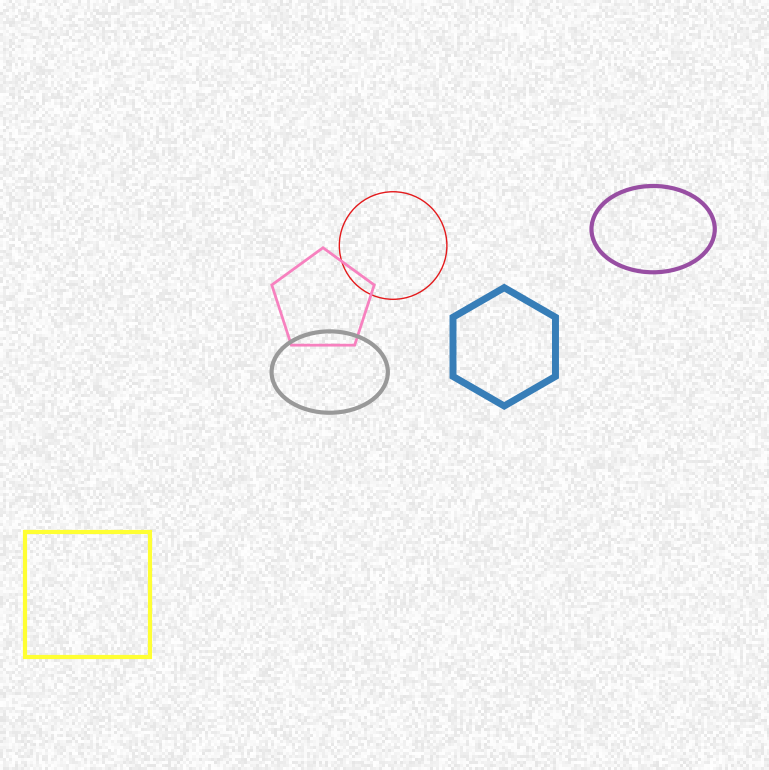[{"shape": "circle", "thickness": 0.5, "radius": 0.35, "center": [0.511, 0.681]}, {"shape": "hexagon", "thickness": 2.5, "radius": 0.38, "center": [0.655, 0.55]}, {"shape": "oval", "thickness": 1.5, "radius": 0.4, "center": [0.848, 0.702]}, {"shape": "square", "thickness": 1.5, "radius": 0.41, "center": [0.114, 0.228]}, {"shape": "pentagon", "thickness": 1, "radius": 0.35, "center": [0.419, 0.608]}, {"shape": "oval", "thickness": 1.5, "radius": 0.38, "center": [0.428, 0.517]}]